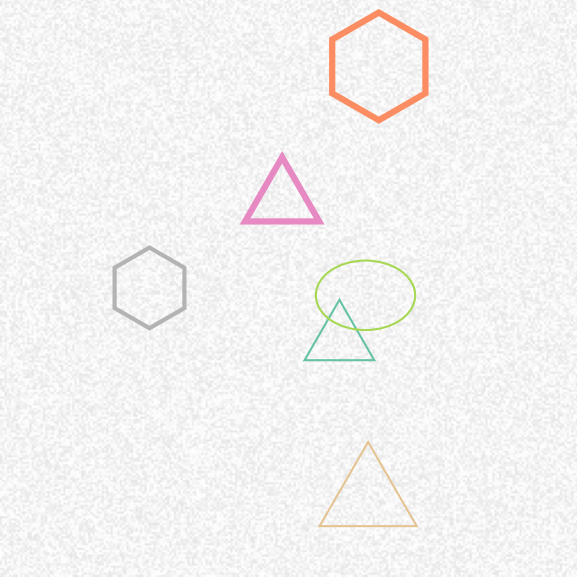[{"shape": "triangle", "thickness": 1, "radius": 0.35, "center": [0.588, 0.41]}, {"shape": "hexagon", "thickness": 3, "radius": 0.47, "center": [0.656, 0.884]}, {"shape": "triangle", "thickness": 3, "radius": 0.37, "center": [0.489, 0.653]}, {"shape": "oval", "thickness": 1, "radius": 0.43, "center": [0.633, 0.488]}, {"shape": "triangle", "thickness": 1, "radius": 0.49, "center": [0.637, 0.137]}, {"shape": "hexagon", "thickness": 2, "radius": 0.35, "center": [0.259, 0.501]}]